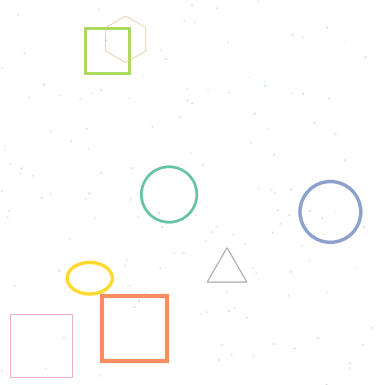[{"shape": "circle", "thickness": 2, "radius": 0.36, "center": [0.439, 0.495]}, {"shape": "square", "thickness": 3, "radius": 0.42, "center": [0.348, 0.146]}, {"shape": "circle", "thickness": 2.5, "radius": 0.4, "center": [0.858, 0.45]}, {"shape": "square", "thickness": 0.5, "radius": 0.41, "center": [0.106, 0.103]}, {"shape": "square", "thickness": 2, "radius": 0.29, "center": [0.278, 0.869]}, {"shape": "oval", "thickness": 2.5, "radius": 0.29, "center": [0.233, 0.277]}, {"shape": "hexagon", "thickness": 0.5, "radius": 0.3, "center": [0.326, 0.898]}, {"shape": "triangle", "thickness": 1, "radius": 0.3, "center": [0.59, 0.297]}]